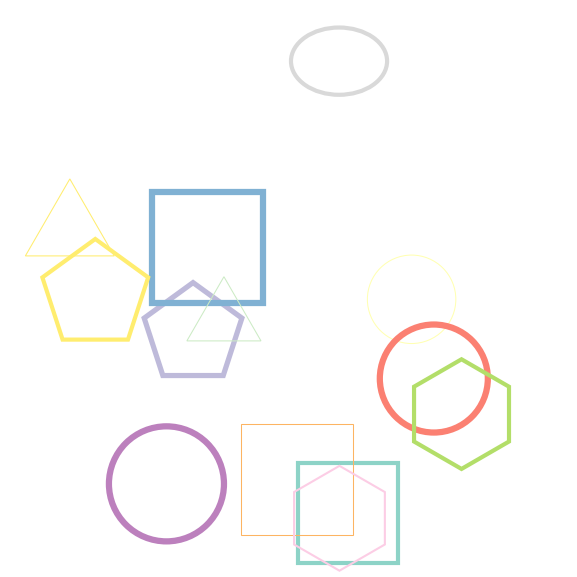[{"shape": "square", "thickness": 2, "radius": 0.43, "center": [0.603, 0.111]}, {"shape": "circle", "thickness": 0.5, "radius": 0.38, "center": [0.713, 0.481]}, {"shape": "pentagon", "thickness": 2.5, "radius": 0.44, "center": [0.334, 0.421]}, {"shape": "circle", "thickness": 3, "radius": 0.47, "center": [0.751, 0.344]}, {"shape": "square", "thickness": 3, "radius": 0.48, "center": [0.36, 0.571]}, {"shape": "square", "thickness": 0.5, "radius": 0.48, "center": [0.515, 0.169]}, {"shape": "hexagon", "thickness": 2, "radius": 0.47, "center": [0.799, 0.282]}, {"shape": "hexagon", "thickness": 1, "radius": 0.45, "center": [0.588, 0.102]}, {"shape": "oval", "thickness": 2, "radius": 0.42, "center": [0.587, 0.893]}, {"shape": "circle", "thickness": 3, "radius": 0.5, "center": [0.288, 0.161]}, {"shape": "triangle", "thickness": 0.5, "radius": 0.37, "center": [0.388, 0.446]}, {"shape": "pentagon", "thickness": 2, "radius": 0.48, "center": [0.165, 0.489]}, {"shape": "triangle", "thickness": 0.5, "radius": 0.44, "center": [0.121, 0.6]}]